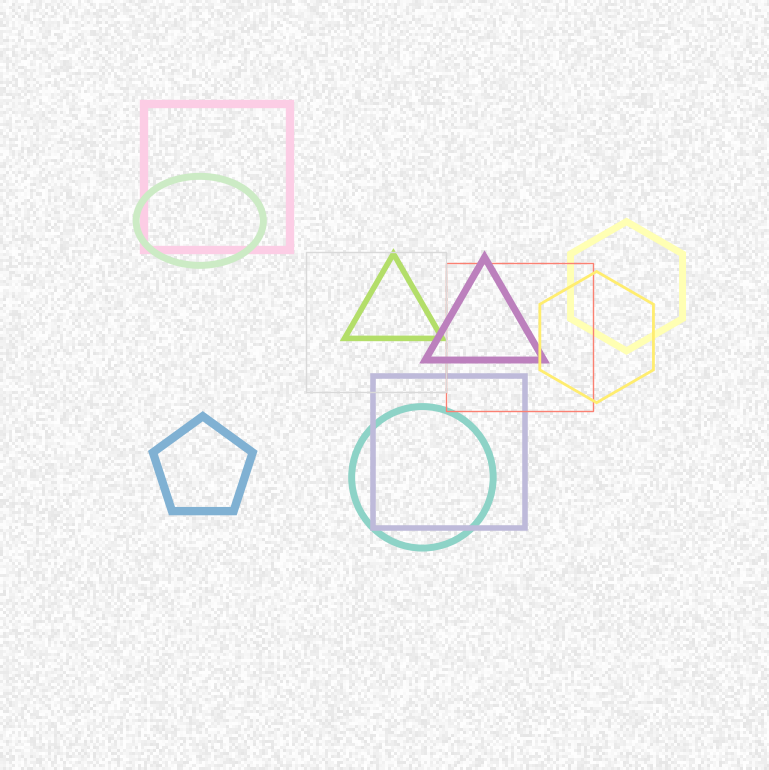[{"shape": "circle", "thickness": 2.5, "radius": 0.46, "center": [0.549, 0.38]}, {"shape": "hexagon", "thickness": 2.5, "radius": 0.42, "center": [0.814, 0.628]}, {"shape": "square", "thickness": 2, "radius": 0.5, "center": [0.583, 0.413]}, {"shape": "square", "thickness": 0.5, "radius": 0.48, "center": [0.675, 0.562]}, {"shape": "pentagon", "thickness": 3, "radius": 0.34, "center": [0.263, 0.391]}, {"shape": "triangle", "thickness": 2, "radius": 0.37, "center": [0.511, 0.597]}, {"shape": "square", "thickness": 3, "radius": 0.48, "center": [0.282, 0.77]}, {"shape": "square", "thickness": 0.5, "radius": 0.45, "center": [0.488, 0.581]}, {"shape": "triangle", "thickness": 2.5, "radius": 0.45, "center": [0.629, 0.577]}, {"shape": "oval", "thickness": 2.5, "radius": 0.41, "center": [0.259, 0.713]}, {"shape": "hexagon", "thickness": 1, "radius": 0.43, "center": [0.775, 0.562]}]